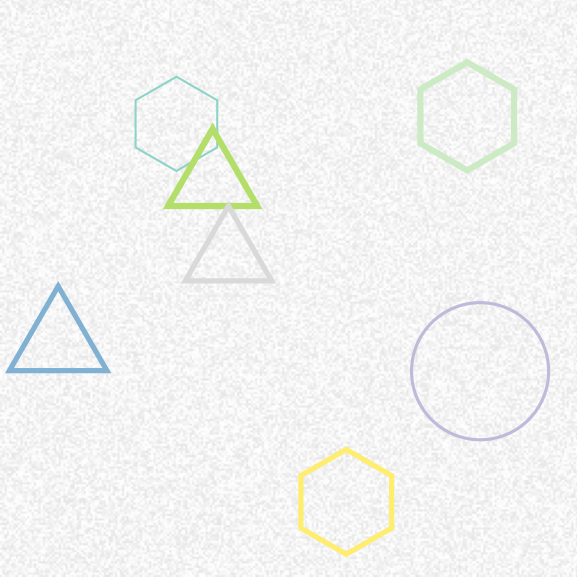[{"shape": "hexagon", "thickness": 1, "radius": 0.41, "center": [0.305, 0.785]}, {"shape": "circle", "thickness": 1.5, "radius": 0.59, "center": [0.831, 0.356]}, {"shape": "triangle", "thickness": 2.5, "radius": 0.49, "center": [0.101, 0.406]}, {"shape": "triangle", "thickness": 3, "radius": 0.45, "center": [0.368, 0.687]}, {"shape": "triangle", "thickness": 2.5, "radius": 0.43, "center": [0.396, 0.556]}, {"shape": "hexagon", "thickness": 3, "radius": 0.47, "center": [0.809, 0.798]}, {"shape": "hexagon", "thickness": 2.5, "radius": 0.45, "center": [0.6, 0.13]}]